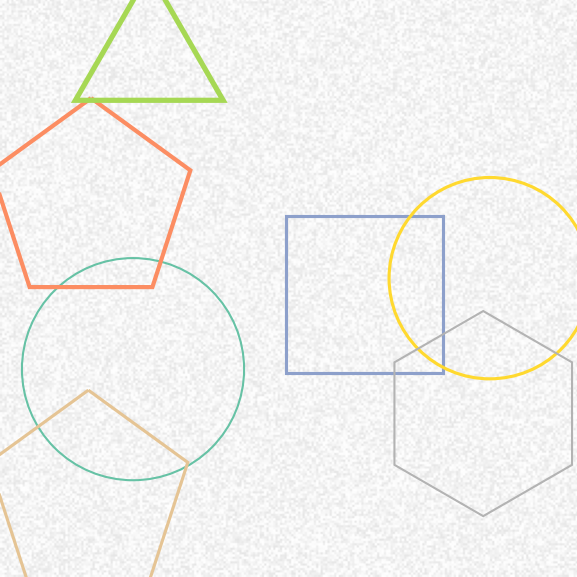[{"shape": "circle", "thickness": 1, "radius": 0.96, "center": [0.23, 0.36]}, {"shape": "pentagon", "thickness": 2, "radius": 0.9, "center": [0.158, 0.648]}, {"shape": "square", "thickness": 1.5, "radius": 0.68, "center": [0.631, 0.489]}, {"shape": "triangle", "thickness": 2.5, "radius": 0.74, "center": [0.258, 0.899]}, {"shape": "circle", "thickness": 1.5, "radius": 0.87, "center": [0.848, 0.517]}, {"shape": "pentagon", "thickness": 1.5, "radius": 0.91, "center": [0.153, 0.142]}, {"shape": "hexagon", "thickness": 1, "radius": 0.89, "center": [0.837, 0.283]}]